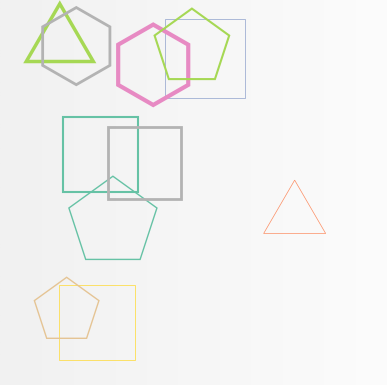[{"shape": "pentagon", "thickness": 1, "radius": 0.6, "center": [0.291, 0.423]}, {"shape": "square", "thickness": 1.5, "radius": 0.49, "center": [0.26, 0.598]}, {"shape": "triangle", "thickness": 0.5, "radius": 0.46, "center": [0.76, 0.44]}, {"shape": "square", "thickness": 0.5, "radius": 0.51, "center": [0.529, 0.848]}, {"shape": "hexagon", "thickness": 3, "radius": 0.52, "center": [0.395, 0.832]}, {"shape": "pentagon", "thickness": 1.5, "radius": 0.51, "center": [0.495, 0.876]}, {"shape": "triangle", "thickness": 2.5, "radius": 0.5, "center": [0.154, 0.89]}, {"shape": "square", "thickness": 0.5, "radius": 0.49, "center": [0.25, 0.162]}, {"shape": "pentagon", "thickness": 1, "radius": 0.44, "center": [0.172, 0.192]}, {"shape": "hexagon", "thickness": 2, "radius": 0.5, "center": [0.197, 0.88]}, {"shape": "square", "thickness": 2, "radius": 0.47, "center": [0.373, 0.576]}]